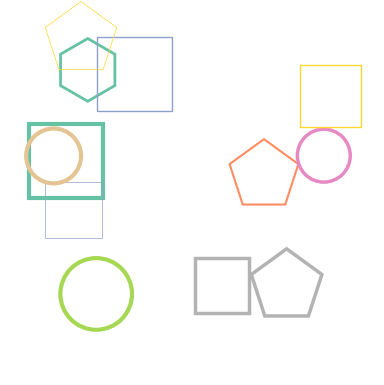[{"shape": "square", "thickness": 3, "radius": 0.48, "center": [0.171, 0.583]}, {"shape": "hexagon", "thickness": 2, "radius": 0.41, "center": [0.228, 0.818]}, {"shape": "pentagon", "thickness": 1.5, "radius": 0.47, "center": [0.686, 0.545]}, {"shape": "square", "thickness": 0.5, "radius": 0.37, "center": [0.191, 0.455]}, {"shape": "square", "thickness": 1, "radius": 0.48, "center": [0.35, 0.807]}, {"shape": "circle", "thickness": 2.5, "radius": 0.34, "center": [0.841, 0.596]}, {"shape": "circle", "thickness": 3, "radius": 0.47, "center": [0.25, 0.237]}, {"shape": "square", "thickness": 1, "radius": 0.4, "center": [0.858, 0.751]}, {"shape": "pentagon", "thickness": 0.5, "radius": 0.49, "center": [0.21, 0.898]}, {"shape": "circle", "thickness": 3, "radius": 0.36, "center": [0.139, 0.595]}, {"shape": "square", "thickness": 2.5, "radius": 0.36, "center": [0.577, 0.259]}, {"shape": "pentagon", "thickness": 2.5, "radius": 0.48, "center": [0.744, 0.257]}]